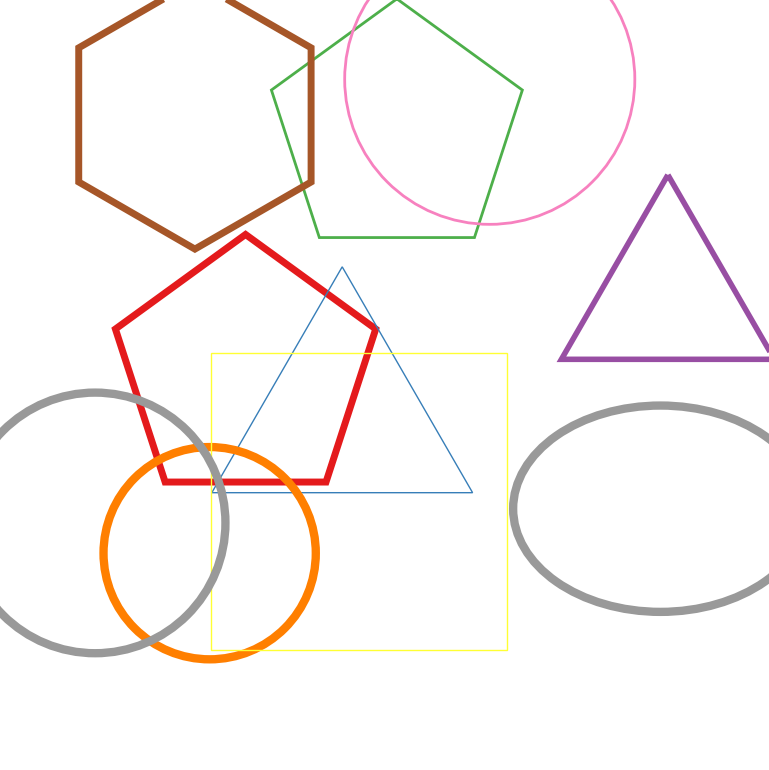[{"shape": "pentagon", "thickness": 2.5, "radius": 0.89, "center": [0.319, 0.518]}, {"shape": "triangle", "thickness": 0.5, "radius": 0.98, "center": [0.444, 0.458]}, {"shape": "pentagon", "thickness": 1, "radius": 0.86, "center": [0.515, 0.83]}, {"shape": "triangle", "thickness": 2, "radius": 0.8, "center": [0.867, 0.613]}, {"shape": "circle", "thickness": 3, "radius": 0.69, "center": [0.272, 0.282]}, {"shape": "square", "thickness": 0.5, "radius": 0.96, "center": [0.466, 0.348]}, {"shape": "hexagon", "thickness": 2.5, "radius": 0.87, "center": [0.253, 0.851]}, {"shape": "circle", "thickness": 1, "radius": 0.94, "center": [0.636, 0.897]}, {"shape": "oval", "thickness": 3, "radius": 0.96, "center": [0.858, 0.339]}, {"shape": "circle", "thickness": 3, "radius": 0.85, "center": [0.124, 0.321]}]